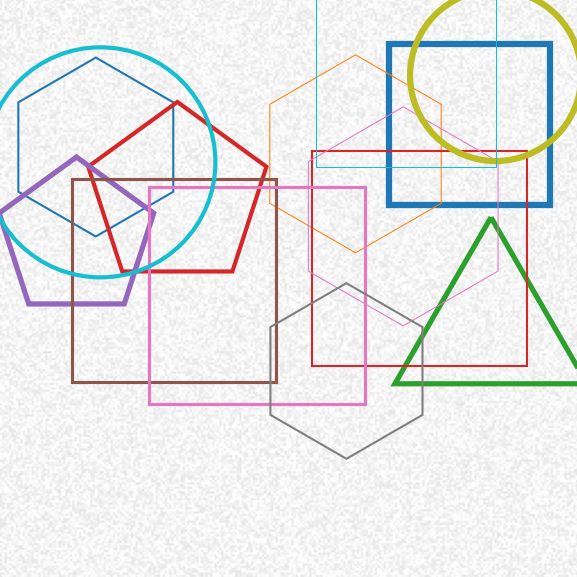[{"shape": "square", "thickness": 3, "radius": 0.7, "center": [0.813, 0.783]}, {"shape": "hexagon", "thickness": 1, "radius": 0.77, "center": [0.166, 0.745]}, {"shape": "hexagon", "thickness": 0.5, "radius": 0.86, "center": [0.616, 0.733]}, {"shape": "triangle", "thickness": 2.5, "radius": 0.96, "center": [0.85, 0.431]}, {"shape": "square", "thickness": 1, "radius": 0.93, "center": [0.726, 0.551]}, {"shape": "pentagon", "thickness": 2, "radius": 0.81, "center": [0.307, 0.66]}, {"shape": "pentagon", "thickness": 2.5, "radius": 0.7, "center": [0.132, 0.587]}, {"shape": "square", "thickness": 1.5, "radius": 0.88, "center": [0.301, 0.514]}, {"shape": "hexagon", "thickness": 0.5, "radius": 0.95, "center": [0.698, 0.624]}, {"shape": "square", "thickness": 1.5, "radius": 0.94, "center": [0.445, 0.487]}, {"shape": "hexagon", "thickness": 1, "radius": 0.76, "center": [0.6, 0.357]}, {"shape": "circle", "thickness": 3, "radius": 0.74, "center": [0.858, 0.869]}, {"shape": "square", "thickness": 0.5, "radius": 0.78, "center": [0.703, 0.866]}, {"shape": "circle", "thickness": 2, "radius": 1.0, "center": [0.174, 0.718]}]